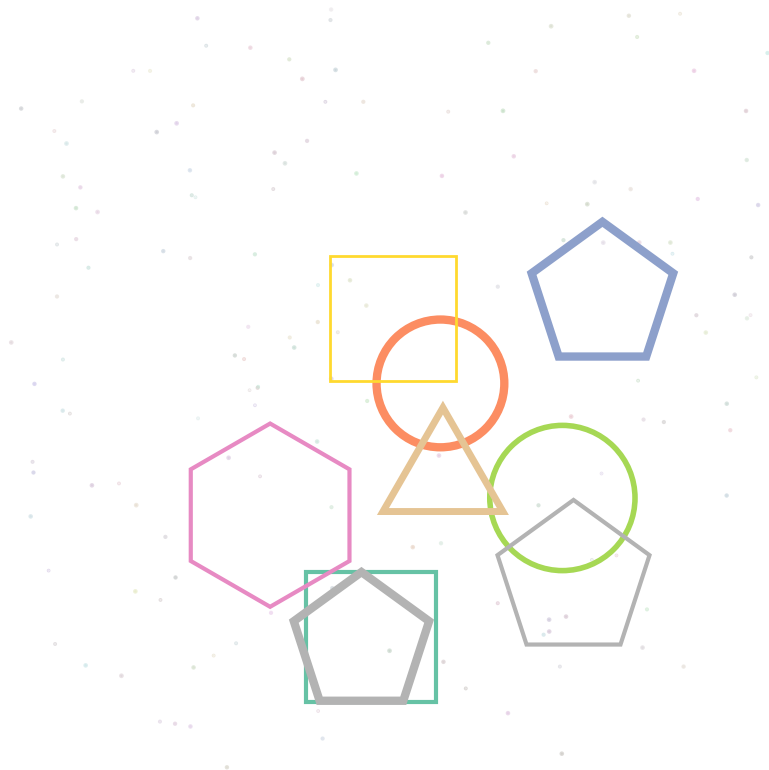[{"shape": "square", "thickness": 1.5, "radius": 0.42, "center": [0.481, 0.173]}, {"shape": "circle", "thickness": 3, "radius": 0.41, "center": [0.572, 0.502]}, {"shape": "pentagon", "thickness": 3, "radius": 0.48, "center": [0.782, 0.615]}, {"shape": "hexagon", "thickness": 1.5, "radius": 0.59, "center": [0.351, 0.331]}, {"shape": "circle", "thickness": 2, "radius": 0.47, "center": [0.73, 0.353]}, {"shape": "square", "thickness": 1, "radius": 0.41, "center": [0.51, 0.586]}, {"shape": "triangle", "thickness": 2.5, "radius": 0.45, "center": [0.575, 0.381]}, {"shape": "pentagon", "thickness": 1.5, "radius": 0.52, "center": [0.745, 0.247]}, {"shape": "pentagon", "thickness": 3, "radius": 0.46, "center": [0.469, 0.165]}]